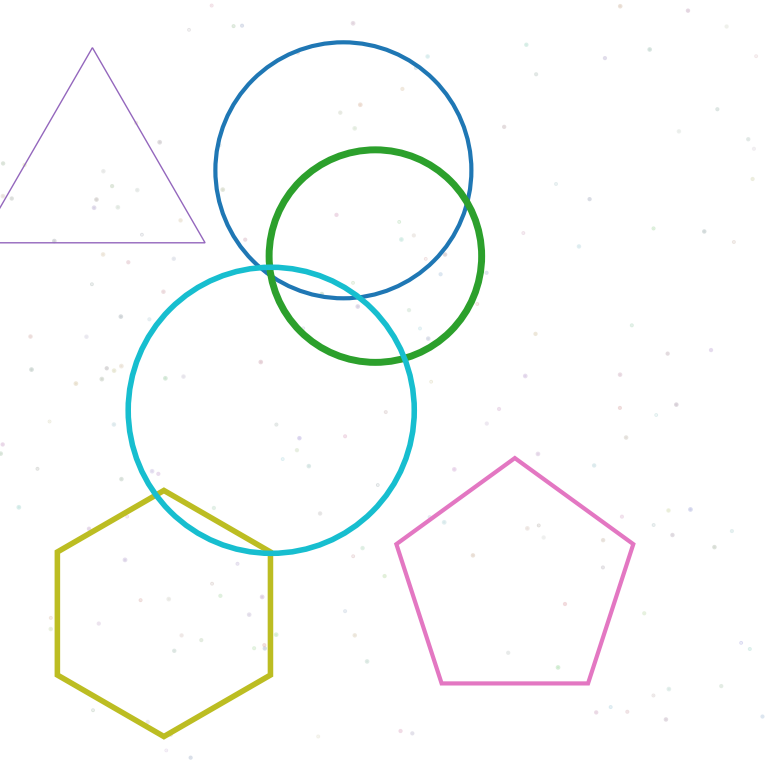[{"shape": "circle", "thickness": 1.5, "radius": 0.83, "center": [0.446, 0.779]}, {"shape": "circle", "thickness": 2.5, "radius": 0.69, "center": [0.488, 0.667]}, {"shape": "triangle", "thickness": 0.5, "radius": 0.84, "center": [0.12, 0.769]}, {"shape": "pentagon", "thickness": 1.5, "radius": 0.81, "center": [0.669, 0.243]}, {"shape": "hexagon", "thickness": 2, "radius": 0.8, "center": [0.213, 0.203]}, {"shape": "circle", "thickness": 2, "radius": 0.93, "center": [0.352, 0.467]}]